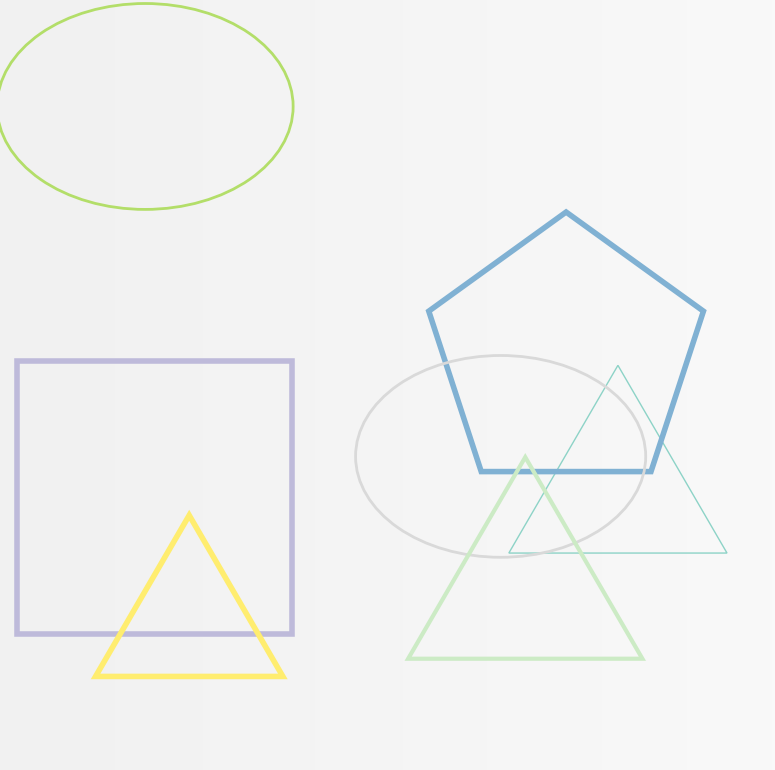[{"shape": "triangle", "thickness": 0.5, "radius": 0.81, "center": [0.797, 0.363]}, {"shape": "square", "thickness": 2, "radius": 0.89, "center": [0.199, 0.354]}, {"shape": "pentagon", "thickness": 2, "radius": 0.93, "center": [0.73, 0.538]}, {"shape": "oval", "thickness": 1, "radius": 0.96, "center": [0.187, 0.862]}, {"shape": "oval", "thickness": 1, "radius": 0.94, "center": [0.646, 0.407]}, {"shape": "triangle", "thickness": 1.5, "radius": 0.87, "center": [0.678, 0.232]}, {"shape": "triangle", "thickness": 2, "radius": 0.7, "center": [0.244, 0.191]}]